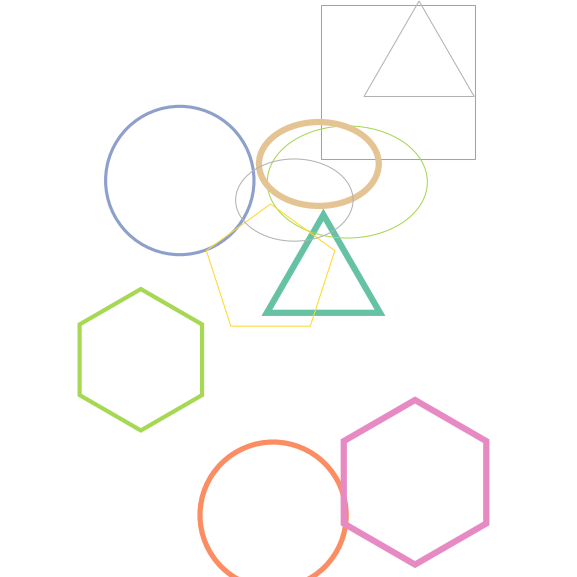[{"shape": "square", "thickness": 0.5, "radius": 0.67, "center": [0.689, 0.858]}, {"shape": "triangle", "thickness": 3, "radius": 0.57, "center": [0.56, 0.514]}, {"shape": "circle", "thickness": 2.5, "radius": 0.63, "center": [0.473, 0.107]}, {"shape": "circle", "thickness": 1.5, "radius": 0.64, "center": [0.311, 0.687]}, {"shape": "hexagon", "thickness": 3, "radius": 0.71, "center": [0.719, 0.164]}, {"shape": "oval", "thickness": 0.5, "radius": 0.69, "center": [0.601, 0.684]}, {"shape": "hexagon", "thickness": 2, "radius": 0.61, "center": [0.244, 0.376]}, {"shape": "pentagon", "thickness": 0.5, "radius": 0.58, "center": [0.469, 0.529]}, {"shape": "oval", "thickness": 3, "radius": 0.52, "center": [0.552, 0.715]}, {"shape": "oval", "thickness": 0.5, "radius": 0.51, "center": [0.51, 0.653]}, {"shape": "triangle", "thickness": 0.5, "radius": 0.55, "center": [0.726, 0.887]}]